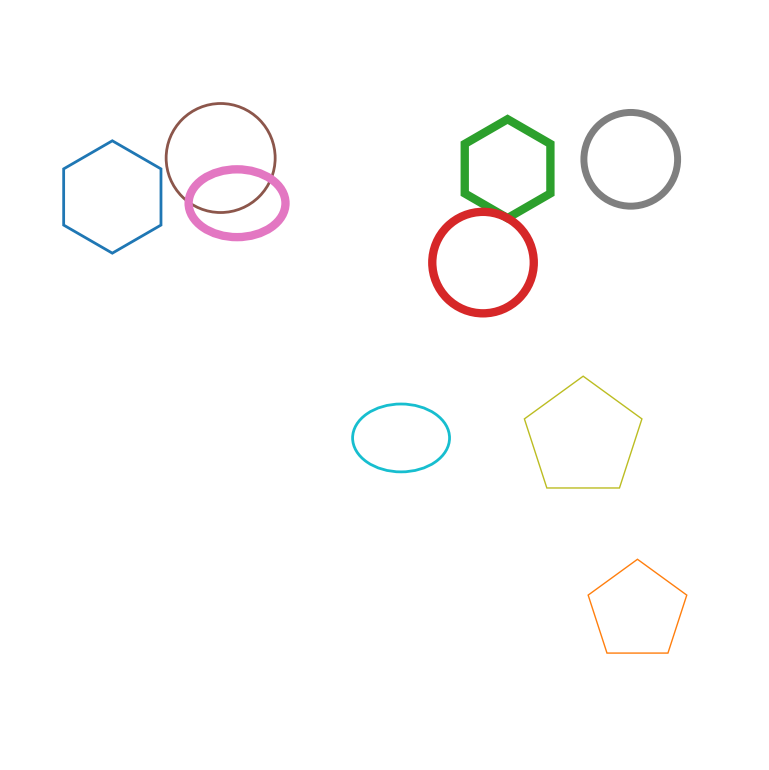[{"shape": "hexagon", "thickness": 1, "radius": 0.36, "center": [0.146, 0.744]}, {"shape": "pentagon", "thickness": 0.5, "radius": 0.34, "center": [0.828, 0.206]}, {"shape": "hexagon", "thickness": 3, "radius": 0.32, "center": [0.659, 0.781]}, {"shape": "circle", "thickness": 3, "radius": 0.33, "center": [0.627, 0.659]}, {"shape": "circle", "thickness": 1, "radius": 0.35, "center": [0.287, 0.795]}, {"shape": "oval", "thickness": 3, "radius": 0.31, "center": [0.308, 0.736]}, {"shape": "circle", "thickness": 2.5, "radius": 0.3, "center": [0.819, 0.793]}, {"shape": "pentagon", "thickness": 0.5, "radius": 0.4, "center": [0.757, 0.431]}, {"shape": "oval", "thickness": 1, "radius": 0.31, "center": [0.521, 0.431]}]